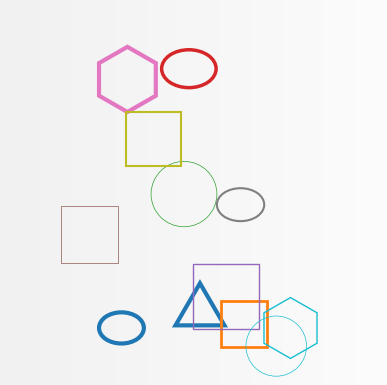[{"shape": "oval", "thickness": 3, "radius": 0.29, "center": [0.313, 0.148]}, {"shape": "triangle", "thickness": 3, "radius": 0.36, "center": [0.516, 0.191]}, {"shape": "square", "thickness": 2, "radius": 0.3, "center": [0.63, 0.159]}, {"shape": "circle", "thickness": 0.5, "radius": 0.42, "center": [0.475, 0.496]}, {"shape": "oval", "thickness": 2.5, "radius": 0.35, "center": [0.487, 0.822]}, {"shape": "square", "thickness": 1, "radius": 0.43, "center": [0.584, 0.229]}, {"shape": "square", "thickness": 0.5, "radius": 0.37, "center": [0.231, 0.391]}, {"shape": "hexagon", "thickness": 3, "radius": 0.42, "center": [0.329, 0.794]}, {"shape": "oval", "thickness": 1.5, "radius": 0.31, "center": [0.621, 0.468]}, {"shape": "square", "thickness": 1.5, "radius": 0.35, "center": [0.397, 0.639]}, {"shape": "circle", "thickness": 0.5, "radius": 0.39, "center": [0.713, 0.101]}, {"shape": "hexagon", "thickness": 1, "radius": 0.4, "center": [0.75, 0.148]}]